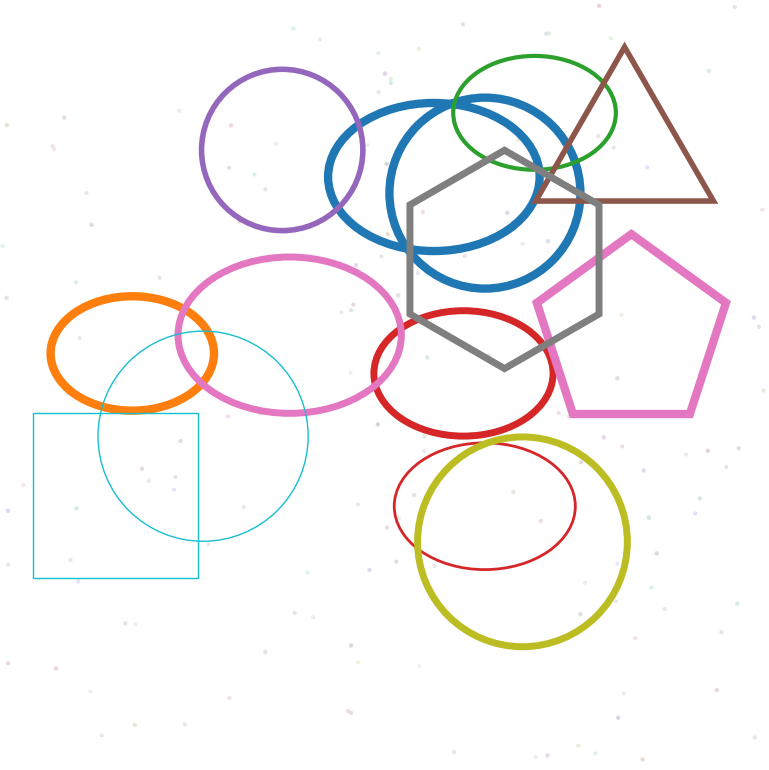[{"shape": "circle", "thickness": 3, "radius": 0.62, "center": [0.63, 0.749]}, {"shape": "oval", "thickness": 3, "radius": 0.69, "center": [0.563, 0.77]}, {"shape": "oval", "thickness": 3, "radius": 0.53, "center": [0.172, 0.541]}, {"shape": "oval", "thickness": 1.5, "radius": 0.53, "center": [0.694, 0.853]}, {"shape": "oval", "thickness": 1, "radius": 0.59, "center": [0.63, 0.343]}, {"shape": "oval", "thickness": 2.5, "radius": 0.58, "center": [0.602, 0.515]}, {"shape": "circle", "thickness": 2, "radius": 0.52, "center": [0.366, 0.805]}, {"shape": "triangle", "thickness": 2, "radius": 0.67, "center": [0.811, 0.806]}, {"shape": "oval", "thickness": 2.5, "radius": 0.73, "center": [0.376, 0.565]}, {"shape": "pentagon", "thickness": 3, "radius": 0.65, "center": [0.82, 0.567]}, {"shape": "hexagon", "thickness": 2.5, "radius": 0.71, "center": [0.655, 0.663]}, {"shape": "circle", "thickness": 2.5, "radius": 0.68, "center": [0.679, 0.296]}, {"shape": "circle", "thickness": 0.5, "radius": 0.68, "center": [0.264, 0.434]}, {"shape": "square", "thickness": 0.5, "radius": 0.53, "center": [0.15, 0.357]}]